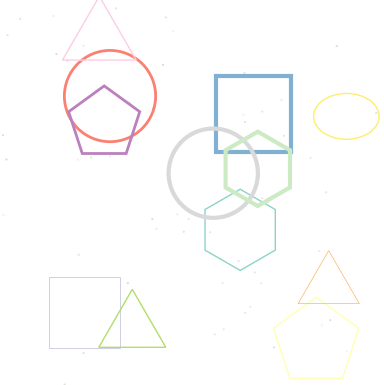[{"shape": "hexagon", "thickness": 1, "radius": 0.53, "center": [0.624, 0.403]}, {"shape": "pentagon", "thickness": 1, "radius": 0.58, "center": [0.821, 0.112]}, {"shape": "square", "thickness": 0.5, "radius": 0.46, "center": [0.22, 0.188]}, {"shape": "circle", "thickness": 2, "radius": 0.59, "center": [0.286, 0.75]}, {"shape": "square", "thickness": 3, "radius": 0.49, "center": [0.659, 0.704]}, {"shape": "triangle", "thickness": 0.5, "radius": 0.46, "center": [0.854, 0.257]}, {"shape": "triangle", "thickness": 1, "radius": 0.5, "center": [0.344, 0.148]}, {"shape": "triangle", "thickness": 1, "radius": 0.55, "center": [0.258, 0.899]}, {"shape": "circle", "thickness": 3, "radius": 0.58, "center": [0.554, 0.55]}, {"shape": "pentagon", "thickness": 2, "radius": 0.49, "center": [0.271, 0.68]}, {"shape": "hexagon", "thickness": 3, "radius": 0.48, "center": [0.67, 0.561]}, {"shape": "oval", "thickness": 1, "radius": 0.43, "center": [0.9, 0.698]}]